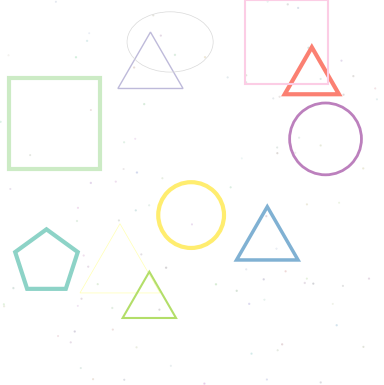[{"shape": "pentagon", "thickness": 3, "radius": 0.43, "center": [0.121, 0.319]}, {"shape": "triangle", "thickness": 0.5, "radius": 0.6, "center": [0.312, 0.299]}, {"shape": "triangle", "thickness": 1, "radius": 0.49, "center": [0.391, 0.819]}, {"shape": "triangle", "thickness": 3, "radius": 0.41, "center": [0.81, 0.796]}, {"shape": "triangle", "thickness": 2.5, "radius": 0.46, "center": [0.694, 0.371]}, {"shape": "triangle", "thickness": 1.5, "radius": 0.4, "center": [0.388, 0.214]}, {"shape": "square", "thickness": 1.5, "radius": 0.54, "center": [0.745, 0.891]}, {"shape": "oval", "thickness": 0.5, "radius": 0.56, "center": [0.442, 0.891]}, {"shape": "circle", "thickness": 2, "radius": 0.47, "center": [0.846, 0.639]}, {"shape": "square", "thickness": 3, "radius": 0.59, "center": [0.142, 0.679]}, {"shape": "circle", "thickness": 3, "radius": 0.43, "center": [0.496, 0.441]}]